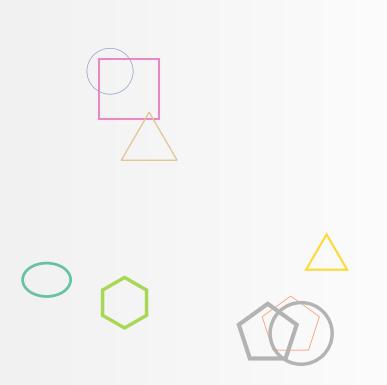[{"shape": "oval", "thickness": 2, "radius": 0.31, "center": [0.12, 0.273]}, {"shape": "pentagon", "thickness": 0.5, "radius": 0.39, "center": [0.75, 0.153]}, {"shape": "circle", "thickness": 0.5, "radius": 0.3, "center": [0.284, 0.815]}, {"shape": "square", "thickness": 1.5, "radius": 0.39, "center": [0.334, 0.769]}, {"shape": "hexagon", "thickness": 2.5, "radius": 0.33, "center": [0.321, 0.214]}, {"shape": "triangle", "thickness": 1.5, "radius": 0.31, "center": [0.843, 0.33]}, {"shape": "triangle", "thickness": 1, "radius": 0.42, "center": [0.385, 0.625]}, {"shape": "circle", "thickness": 2.5, "radius": 0.4, "center": [0.777, 0.134]}, {"shape": "pentagon", "thickness": 3, "radius": 0.39, "center": [0.691, 0.132]}]